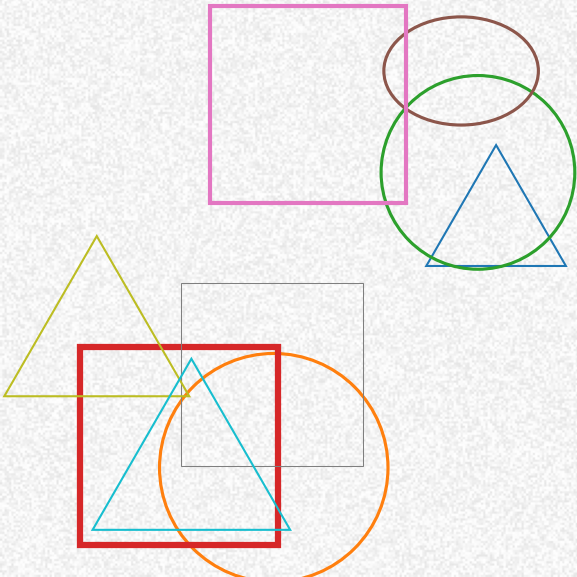[{"shape": "triangle", "thickness": 1, "radius": 0.7, "center": [0.859, 0.608]}, {"shape": "circle", "thickness": 1.5, "radius": 0.99, "center": [0.474, 0.189]}, {"shape": "circle", "thickness": 1.5, "radius": 0.84, "center": [0.828, 0.701]}, {"shape": "square", "thickness": 3, "radius": 0.86, "center": [0.309, 0.226]}, {"shape": "oval", "thickness": 1.5, "radius": 0.67, "center": [0.798, 0.876]}, {"shape": "square", "thickness": 2, "radius": 0.85, "center": [0.534, 0.818]}, {"shape": "square", "thickness": 0.5, "radius": 0.79, "center": [0.471, 0.35]}, {"shape": "triangle", "thickness": 1, "radius": 0.92, "center": [0.168, 0.405]}, {"shape": "triangle", "thickness": 1, "radius": 0.99, "center": [0.331, 0.18]}]